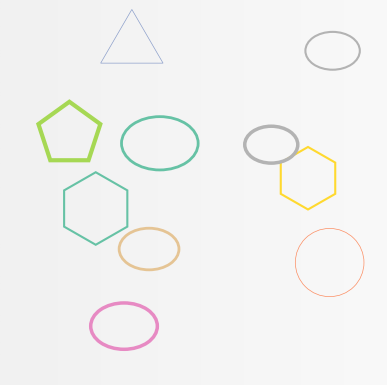[{"shape": "hexagon", "thickness": 1.5, "radius": 0.47, "center": [0.247, 0.458]}, {"shape": "oval", "thickness": 2, "radius": 0.49, "center": [0.412, 0.628]}, {"shape": "circle", "thickness": 0.5, "radius": 0.44, "center": [0.851, 0.318]}, {"shape": "triangle", "thickness": 0.5, "radius": 0.46, "center": [0.34, 0.882]}, {"shape": "oval", "thickness": 2.5, "radius": 0.43, "center": [0.32, 0.153]}, {"shape": "pentagon", "thickness": 3, "radius": 0.42, "center": [0.179, 0.652]}, {"shape": "hexagon", "thickness": 1.5, "radius": 0.41, "center": [0.795, 0.537]}, {"shape": "oval", "thickness": 2, "radius": 0.39, "center": [0.385, 0.353]}, {"shape": "oval", "thickness": 2.5, "radius": 0.34, "center": [0.7, 0.624]}, {"shape": "oval", "thickness": 1.5, "radius": 0.35, "center": [0.858, 0.868]}]